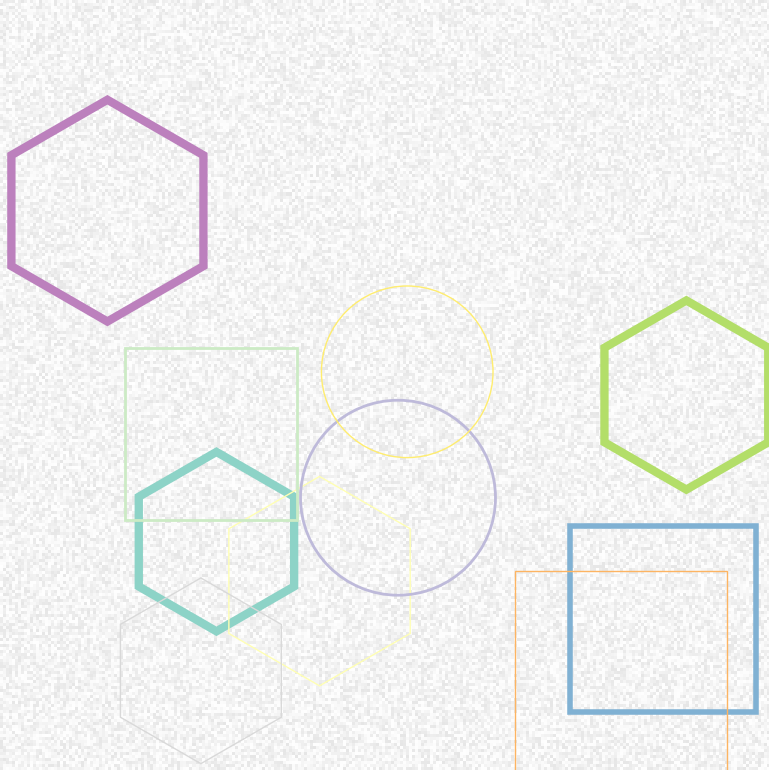[{"shape": "hexagon", "thickness": 3, "radius": 0.58, "center": [0.281, 0.297]}, {"shape": "hexagon", "thickness": 0.5, "radius": 0.68, "center": [0.415, 0.245]}, {"shape": "circle", "thickness": 1, "radius": 0.63, "center": [0.517, 0.354]}, {"shape": "square", "thickness": 2, "radius": 0.6, "center": [0.861, 0.196]}, {"shape": "square", "thickness": 0.5, "radius": 0.69, "center": [0.806, 0.12]}, {"shape": "hexagon", "thickness": 3, "radius": 0.61, "center": [0.891, 0.487]}, {"shape": "hexagon", "thickness": 0.5, "radius": 0.6, "center": [0.261, 0.129]}, {"shape": "hexagon", "thickness": 3, "radius": 0.72, "center": [0.139, 0.726]}, {"shape": "square", "thickness": 1, "radius": 0.56, "center": [0.274, 0.436]}, {"shape": "circle", "thickness": 0.5, "radius": 0.56, "center": [0.529, 0.517]}]